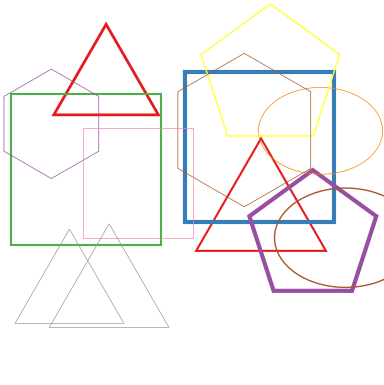[{"shape": "triangle", "thickness": 2, "radius": 0.78, "center": [0.276, 0.78]}, {"shape": "triangle", "thickness": 1.5, "radius": 0.97, "center": [0.678, 0.446]}, {"shape": "square", "thickness": 3, "radius": 0.97, "center": [0.674, 0.619]}, {"shape": "square", "thickness": 1.5, "radius": 0.98, "center": [0.223, 0.559]}, {"shape": "hexagon", "thickness": 0.5, "radius": 0.71, "center": [0.133, 0.678]}, {"shape": "pentagon", "thickness": 3, "radius": 0.87, "center": [0.813, 0.385]}, {"shape": "oval", "thickness": 0.5, "radius": 0.81, "center": [0.833, 0.66]}, {"shape": "pentagon", "thickness": 1, "radius": 0.95, "center": [0.702, 0.8]}, {"shape": "oval", "thickness": 1, "radius": 0.92, "center": [0.897, 0.383]}, {"shape": "hexagon", "thickness": 0.5, "radius": 1.0, "center": [0.635, 0.662]}, {"shape": "square", "thickness": 0.5, "radius": 0.72, "center": [0.359, 0.524]}, {"shape": "triangle", "thickness": 0.5, "radius": 0.82, "center": [0.18, 0.242]}, {"shape": "triangle", "thickness": 0.5, "radius": 0.9, "center": [0.283, 0.239]}]